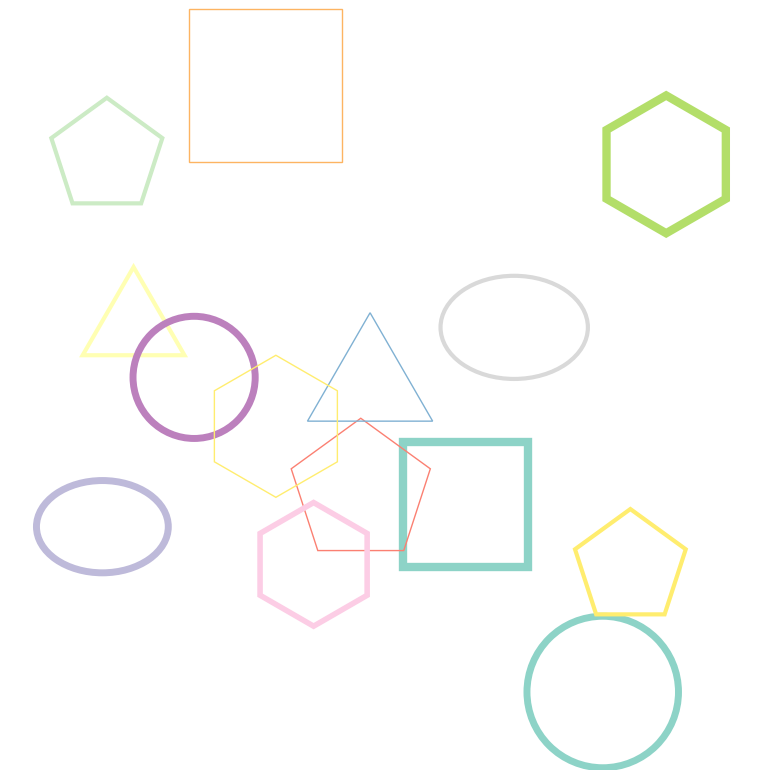[{"shape": "circle", "thickness": 2.5, "radius": 0.49, "center": [0.783, 0.101]}, {"shape": "square", "thickness": 3, "radius": 0.41, "center": [0.605, 0.345]}, {"shape": "triangle", "thickness": 1.5, "radius": 0.38, "center": [0.173, 0.577]}, {"shape": "oval", "thickness": 2.5, "radius": 0.43, "center": [0.133, 0.316]}, {"shape": "pentagon", "thickness": 0.5, "radius": 0.47, "center": [0.469, 0.362]}, {"shape": "triangle", "thickness": 0.5, "radius": 0.47, "center": [0.481, 0.5]}, {"shape": "square", "thickness": 0.5, "radius": 0.5, "center": [0.345, 0.889]}, {"shape": "hexagon", "thickness": 3, "radius": 0.45, "center": [0.865, 0.787]}, {"shape": "hexagon", "thickness": 2, "radius": 0.4, "center": [0.407, 0.267]}, {"shape": "oval", "thickness": 1.5, "radius": 0.48, "center": [0.668, 0.575]}, {"shape": "circle", "thickness": 2.5, "radius": 0.4, "center": [0.252, 0.51]}, {"shape": "pentagon", "thickness": 1.5, "radius": 0.38, "center": [0.139, 0.797]}, {"shape": "hexagon", "thickness": 0.5, "radius": 0.46, "center": [0.358, 0.446]}, {"shape": "pentagon", "thickness": 1.5, "radius": 0.38, "center": [0.819, 0.263]}]